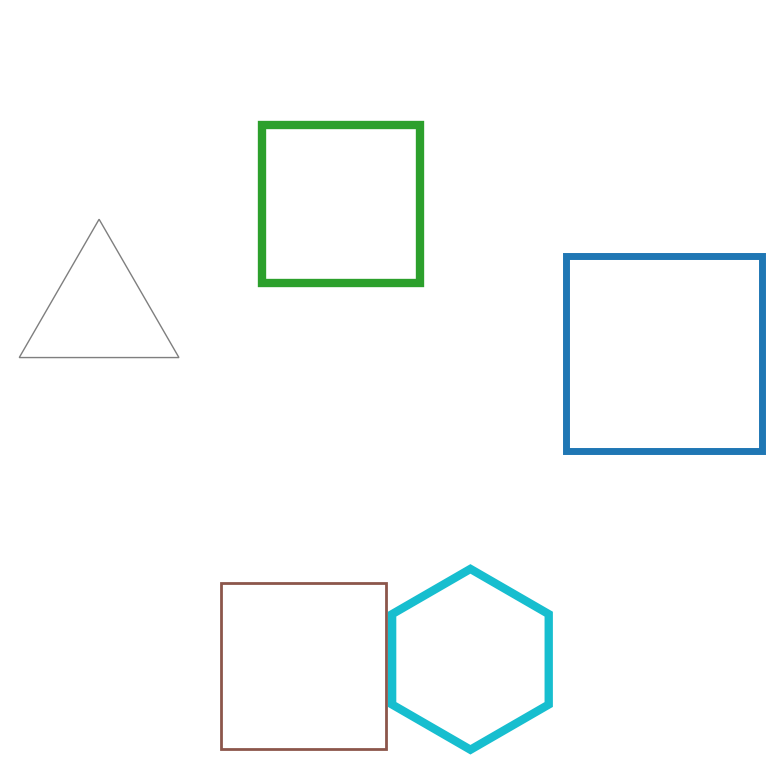[{"shape": "square", "thickness": 2.5, "radius": 0.64, "center": [0.862, 0.541]}, {"shape": "square", "thickness": 3, "radius": 0.51, "center": [0.443, 0.735]}, {"shape": "square", "thickness": 1, "radius": 0.54, "center": [0.394, 0.135]}, {"shape": "triangle", "thickness": 0.5, "radius": 0.6, "center": [0.129, 0.596]}, {"shape": "hexagon", "thickness": 3, "radius": 0.59, "center": [0.611, 0.144]}]